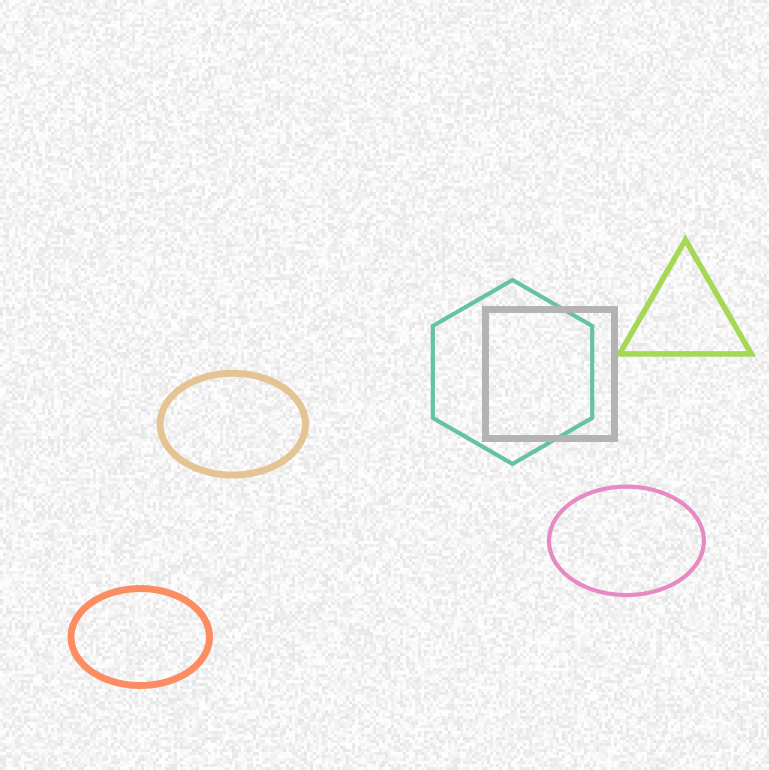[{"shape": "hexagon", "thickness": 1.5, "radius": 0.6, "center": [0.666, 0.517]}, {"shape": "oval", "thickness": 2.5, "radius": 0.45, "center": [0.182, 0.173]}, {"shape": "oval", "thickness": 1.5, "radius": 0.5, "center": [0.814, 0.298]}, {"shape": "triangle", "thickness": 2, "radius": 0.49, "center": [0.89, 0.59]}, {"shape": "oval", "thickness": 2.5, "radius": 0.47, "center": [0.302, 0.449]}, {"shape": "square", "thickness": 2.5, "radius": 0.42, "center": [0.714, 0.515]}]